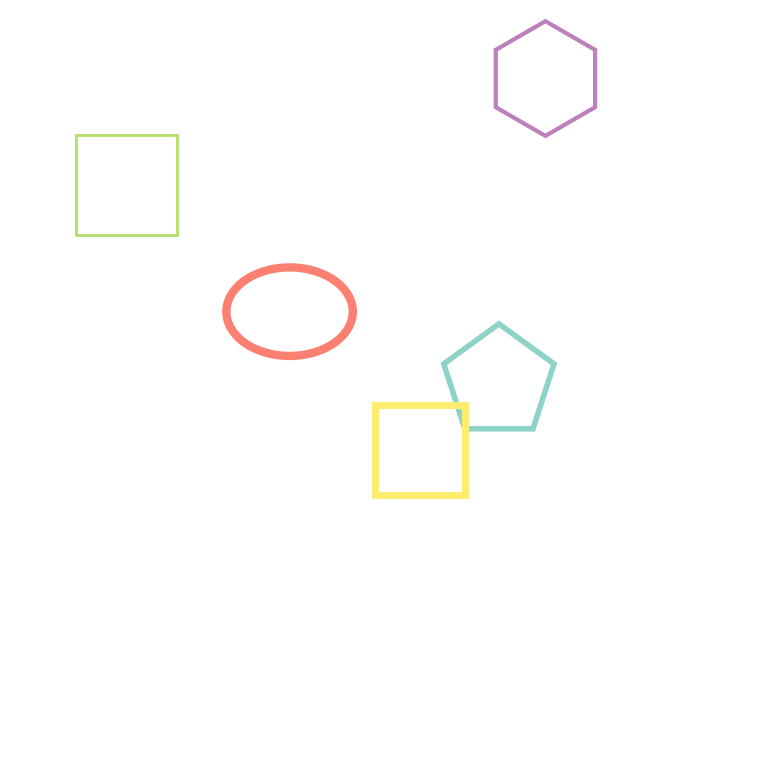[{"shape": "pentagon", "thickness": 2, "radius": 0.38, "center": [0.648, 0.504]}, {"shape": "oval", "thickness": 3, "radius": 0.41, "center": [0.376, 0.595]}, {"shape": "square", "thickness": 1, "radius": 0.33, "center": [0.165, 0.76]}, {"shape": "hexagon", "thickness": 1.5, "radius": 0.37, "center": [0.708, 0.898]}, {"shape": "square", "thickness": 2.5, "radius": 0.29, "center": [0.546, 0.416]}]